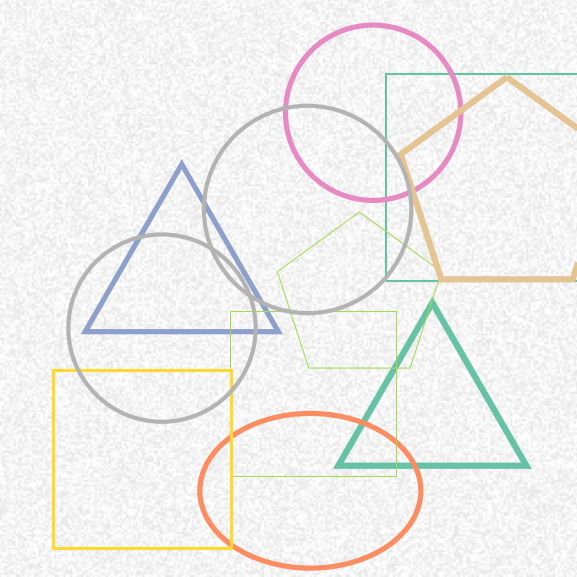[{"shape": "triangle", "thickness": 3, "radius": 0.94, "center": [0.749, 0.287]}, {"shape": "square", "thickness": 1, "radius": 0.9, "center": [0.848, 0.692]}, {"shape": "oval", "thickness": 2.5, "radius": 0.96, "center": [0.537, 0.149]}, {"shape": "triangle", "thickness": 2.5, "radius": 0.97, "center": [0.315, 0.521]}, {"shape": "circle", "thickness": 2.5, "radius": 0.76, "center": [0.646, 0.804]}, {"shape": "square", "thickness": 0.5, "radius": 0.72, "center": [0.542, 0.318]}, {"shape": "pentagon", "thickness": 0.5, "radius": 0.75, "center": [0.622, 0.483]}, {"shape": "square", "thickness": 1.5, "radius": 0.77, "center": [0.246, 0.204]}, {"shape": "pentagon", "thickness": 3, "radius": 0.97, "center": [0.878, 0.672]}, {"shape": "circle", "thickness": 2, "radius": 0.81, "center": [0.281, 0.431]}, {"shape": "circle", "thickness": 2, "radius": 0.9, "center": [0.533, 0.636]}]